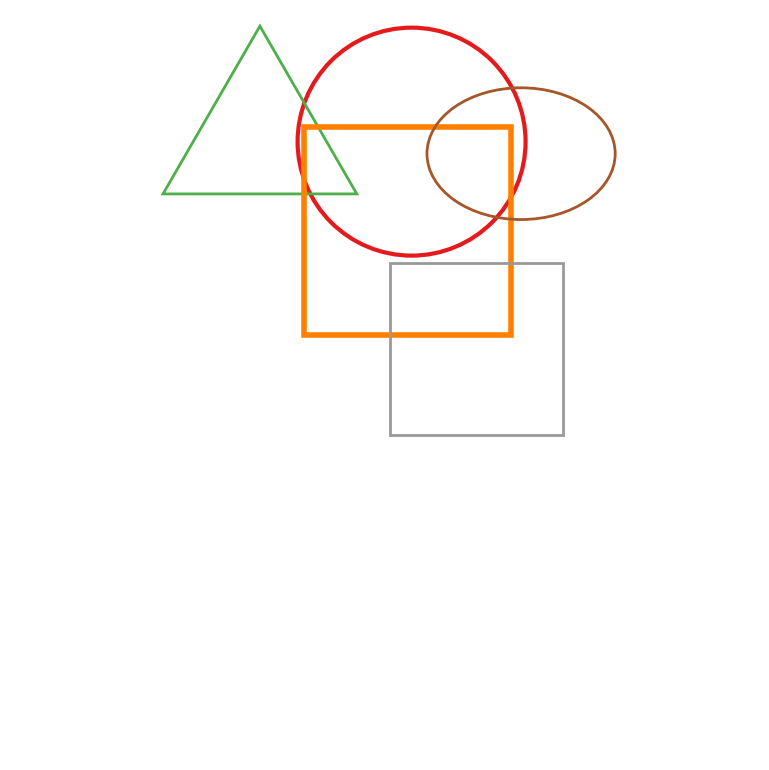[{"shape": "circle", "thickness": 1.5, "radius": 0.74, "center": [0.535, 0.816]}, {"shape": "triangle", "thickness": 1, "radius": 0.73, "center": [0.338, 0.821]}, {"shape": "square", "thickness": 2, "radius": 0.67, "center": [0.529, 0.7]}, {"shape": "oval", "thickness": 1, "radius": 0.61, "center": [0.677, 0.8]}, {"shape": "square", "thickness": 1, "radius": 0.56, "center": [0.619, 0.547]}]